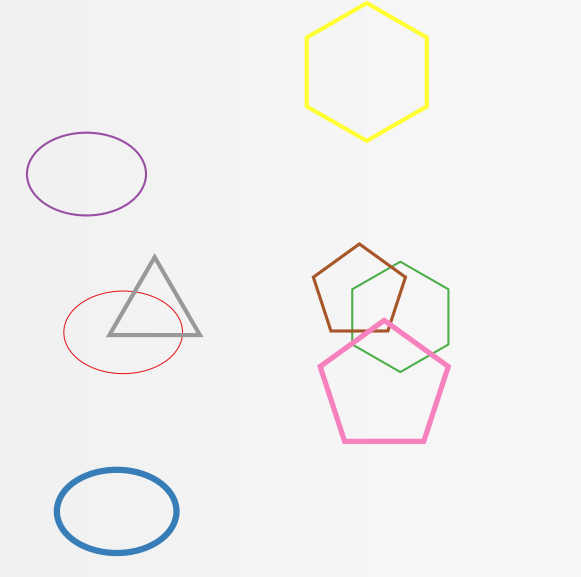[{"shape": "oval", "thickness": 0.5, "radius": 0.51, "center": [0.212, 0.424]}, {"shape": "oval", "thickness": 3, "radius": 0.51, "center": [0.201, 0.114]}, {"shape": "hexagon", "thickness": 1, "radius": 0.48, "center": [0.689, 0.45]}, {"shape": "oval", "thickness": 1, "radius": 0.51, "center": [0.149, 0.698]}, {"shape": "hexagon", "thickness": 2, "radius": 0.6, "center": [0.631, 0.874]}, {"shape": "pentagon", "thickness": 1.5, "radius": 0.42, "center": [0.618, 0.493]}, {"shape": "pentagon", "thickness": 2.5, "radius": 0.58, "center": [0.661, 0.329]}, {"shape": "triangle", "thickness": 2, "radius": 0.45, "center": [0.266, 0.464]}]